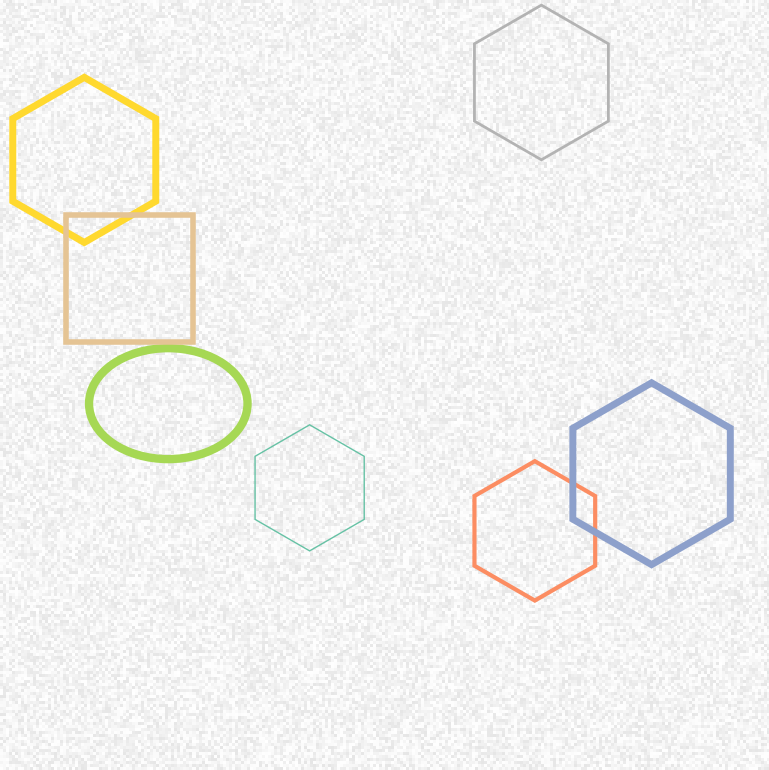[{"shape": "hexagon", "thickness": 0.5, "radius": 0.41, "center": [0.402, 0.366]}, {"shape": "hexagon", "thickness": 1.5, "radius": 0.45, "center": [0.695, 0.311]}, {"shape": "hexagon", "thickness": 2.5, "radius": 0.59, "center": [0.846, 0.385]}, {"shape": "oval", "thickness": 3, "radius": 0.51, "center": [0.219, 0.476]}, {"shape": "hexagon", "thickness": 2.5, "radius": 0.54, "center": [0.109, 0.792]}, {"shape": "square", "thickness": 2, "radius": 0.41, "center": [0.169, 0.638]}, {"shape": "hexagon", "thickness": 1, "radius": 0.5, "center": [0.703, 0.893]}]